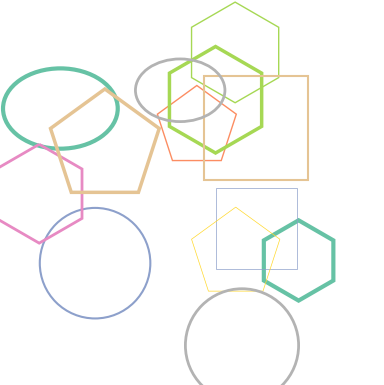[{"shape": "oval", "thickness": 3, "radius": 0.74, "center": [0.157, 0.718]}, {"shape": "hexagon", "thickness": 3, "radius": 0.52, "center": [0.776, 0.324]}, {"shape": "pentagon", "thickness": 1, "radius": 0.54, "center": [0.511, 0.67]}, {"shape": "square", "thickness": 0.5, "radius": 0.53, "center": [0.667, 0.406]}, {"shape": "circle", "thickness": 1.5, "radius": 0.72, "center": [0.247, 0.316]}, {"shape": "hexagon", "thickness": 2, "radius": 0.64, "center": [0.102, 0.497]}, {"shape": "hexagon", "thickness": 2.5, "radius": 0.69, "center": [0.56, 0.741]}, {"shape": "hexagon", "thickness": 1, "radius": 0.65, "center": [0.611, 0.864]}, {"shape": "pentagon", "thickness": 0.5, "radius": 0.6, "center": [0.612, 0.341]}, {"shape": "pentagon", "thickness": 2.5, "radius": 0.74, "center": [0.272, 0.62]}, {"shape": "square", "thickness": 1.5, "radius": 0.68, "center": [0.665, 0.667]}, {"shape": "circle", "thickness": 2, "radius": 0.74, "center": [0.629, 0.103]}, {"shape": "oval", "thickness": 2, "radius": 0.58, "center": [0.468, 0.766]}]